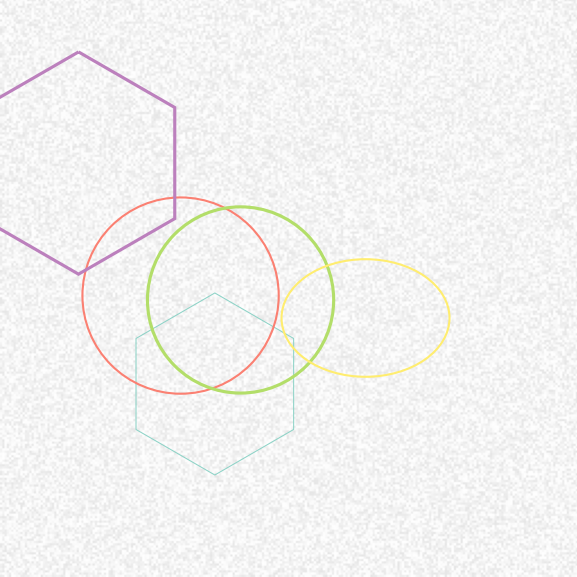[{"shape": "hexagon", "thickness": 0.5, "radius": 0.79, "center": [0.372, 0.334]}, {"shape": "circle", "thickness": 1, "radius": 0.85, "center": [0.313, 0.487]}, {"shape": "circle", "thickness": 1.5, "radius": 0.81, "center": [0.417, 0.48]}, {"shape": "hexagon", "thickness": 1.5, "radius": 0.96, "center": [0.136, 0.717]}, {"shape": "oval", "thickness": 1, "radius": 0.73, "center": [0.633, 0.448]}]